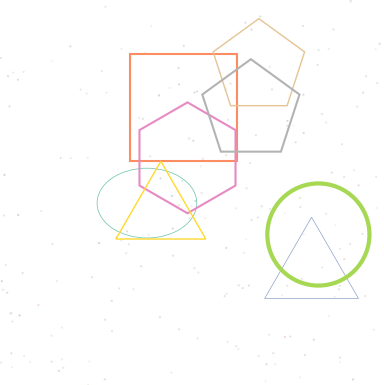[{"shape": "oval", "thickness": 0.5, "radius": 0.65, "center": [0.382, 0.473]}, {"shape": "square", "thickness": 1.5, "radius": 0.7, "center": [0.476, 0.72]}, {"shape": "triangle", "thickness": 0.5, "radius": 0.7, "center": [0.809, 0.295]}, {"shape": "hexagon", "thickness": 1.5, "radius": 0.72, "center": [0.487, 0.59]}, {"shape": "circle", "thickness": 3, "radius": 0.66, "center": [0.827, 0.391]}, {"shape": "triangle", "thickness": 1, "radius": 0.67, "center": [0.418, 0.447]}, {"shape": "pentagon", "thickness": 1, "radius": 0.62, "center": [0.672, 0.827]}, {"shape": "pentagon", "thickness": 1.5, "radius": 0.66, "center": [0.652, 0.714]}]